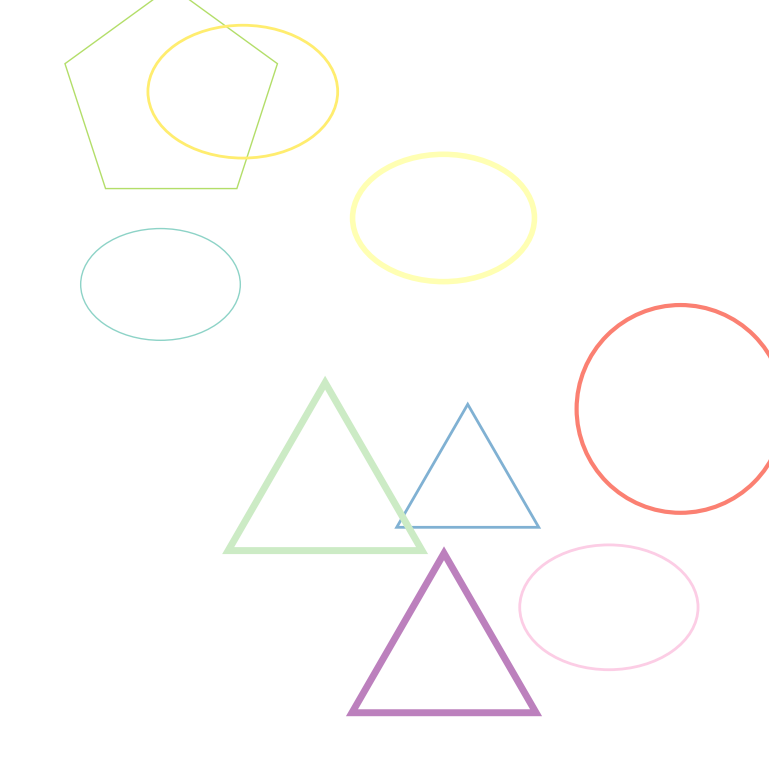[{"shape": "oval", "thickness": 0.5, "radius": 0.52, "center": [0.208, 0.631]}, {"shape": "oval", "thickness": 2, "radius": 0.59, "center": [0.576, 0.717]}, {"shape": "circle", "thickness": 1.5, "radius": 0.67, "center": [0.884, 0.469]}, {"shape": "triangle", "thickness": 1, "radius": 0.53, "center": [0.607, 0.368]}, {"shape": "pentagon", "thickness": 0.5, "radius": 0.73, "center": [0.222, 0.872]}, {"shape": "oval", "thickness": 1, "radius": 0.58, "center": [0.791, 0.211]}, {"shape": "triangle", "thickness": 2.5, "radius": 0.69, "center": [0.577, 0.143]}, {"shape": "triangle", "thickness": 2.5, "radius": 0.73, "center": [0.422, 0.358]}, {"shape": "oval", "thickness": 1, "radius": 0.62, "center": [0.315, 0.881]}]